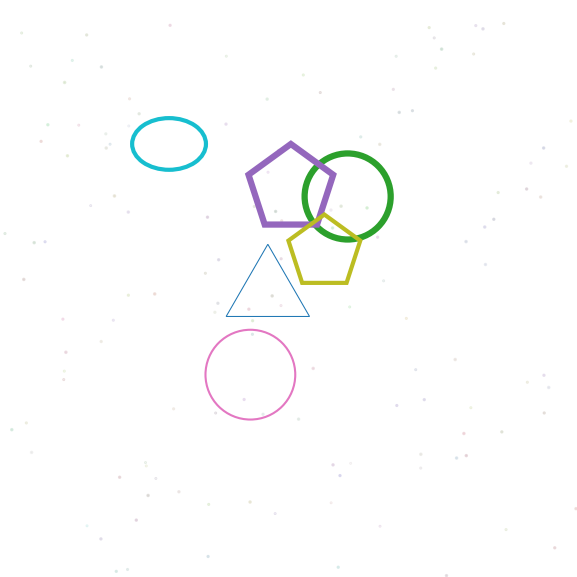[{"shape": "triangle", "thickness": 0.5, "radius": 0.42, "center": [0.464, 0.493]}, {"shape": "circle", "thickness": 3, "radius": 0.37, "center": [0.602, 0.659]}, {"shape": "pentagon", "thickness": 3, "radius": 0.39, "center": [0.504, 0.673]}, {"shape": "circle", "thickness": 1, "radius": 0.39, "center": [0.434, 0.35]}, {"shape": "pentagon", "thickness": 2, "radius": 0.33, "center": [0.562, 0.562]}, {"shape": "oval", "thickness": 2, "radius": 0.32, "center": [0.293, 0.75]}]